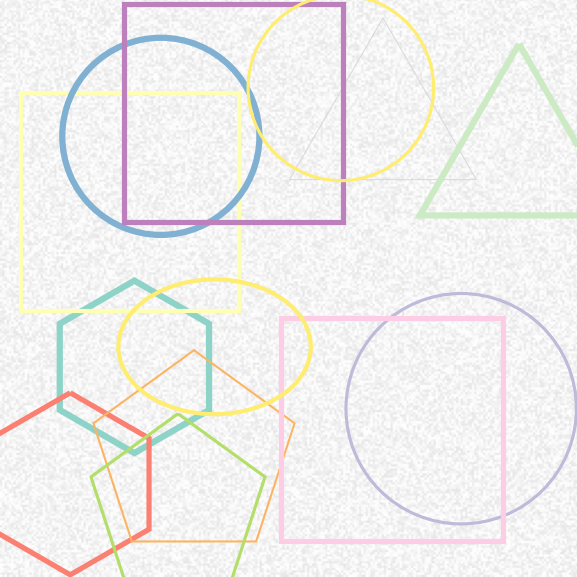[{"shape": "hexagon", "thickness": 3, "radius": 0.75, "center": [0.233, 0.364]}, {"shape": "square", "thickness": 2, "radius": 0.94, "center": [0.226, 0.65]}, {"shape": "circle", "thickness": 1.5, "radius": 1.0, "center": [0.799, 0.291]}, {"shape": "hexagon", "thickness": 2.5, "radius": 0.79, "center": [0.122, 0.161]}, {"shape": "circle", "thickness": 3, "radius": 0.85, "center": [0.278, 0.763]}, {"shape": "pentagon", "thickness": 1, "radius": 0.92, "center": [0.336, 0.21]}, {"shape": "pentagon", "thickness": 1.5, "radius": 0.79, "center": [0.308, 0.124]}, {"shape": "square", "thickness": 2.5, "radius": 0.96, "center": [0.679, 0.255]}, {"shape": "triangle", "thickness": 0.5, "radius": 0.93, "center": [0.663, 0.781]}, {"shape": "square", "thickness": 2.5, "radius": 0.94, "center": [0.404, 0.804]}, {"shape": "triangle", "thickness": 3, "radius": 0.99, "center": [0.899, 0.725]}, {"shape": "oval", "thickness": 2, "radius": 0.83, "center": [0.372, 0.399]}, {"shape": "circle", "thickness": 1.5, "radius": 0.8, "center": [0.59, 0.847]}]